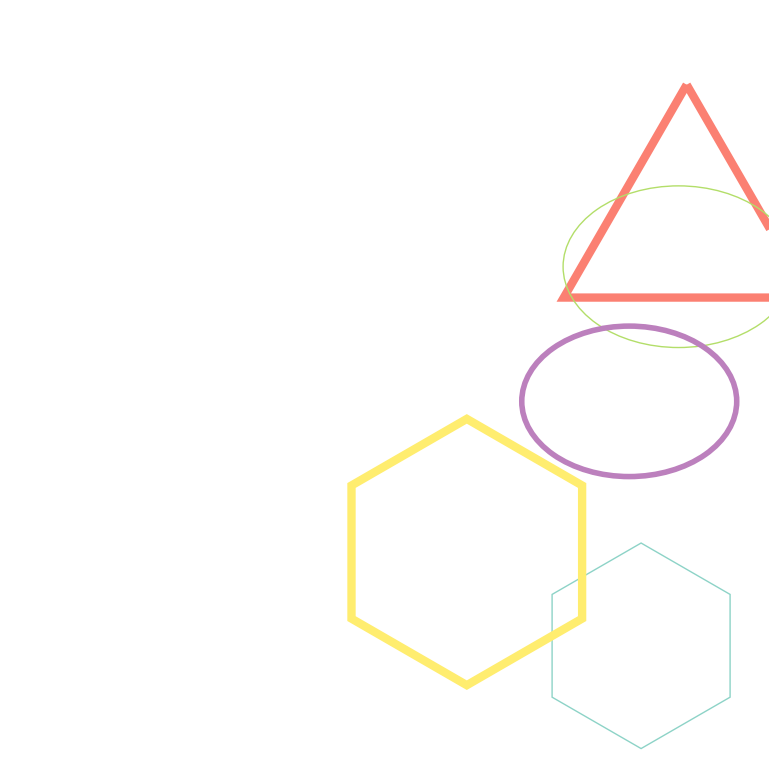[{"shape": "hexagon", "thickness": 0.5, "radius": 0.67, "center": [0.833, 0.161]}, {"shape": "triangle", "thickness": 3, "radius": 0.92, "center": [0.892, 0.706]}, {"shape": "oval", "thickness": 0.5, "radius": 0.75, "center": [0.881, 0.654]}, {"shape": "oval", "thickness": 2, "radius": 0.7, "center": [0.817, 0.479]}, {"shape": "hexagon", "thickness": 3, "radius": 0.86, "center": [0.606, 0.283]}]